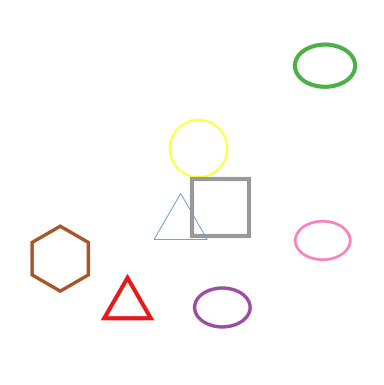[{"shape": "triangle", "thickness": 3, "radius": 0.35, "center": [0.331, 0.208]}, {"shape": "triangle", "thickness": 0.5, "radius": 0.4, "center": [0.469, 0.418]}, {"shape": "oval", "thickness": 3, "radius": 0.39, "center": [0.844, 0.829]}, {"shape": "oval", "thickness": 2.5, "radius": 0.36, "center": [0.578, 0.201]}, {"shape": "circle", "thickness": 1.5, "radius": 0.37, "center": [0.516, 0.614]}, {"shape": "hexagon", "thickness": 2.5, "radius": 0.42, "center": [0.157, 0.328]}, {"shape": "oval", "thickness": 2, "radius": 0.36, "center": [0.838, 0.375]}, {"shape": "square", "thickness": 3, "radius": 0.37, "center": [0.573, 0.462]}]